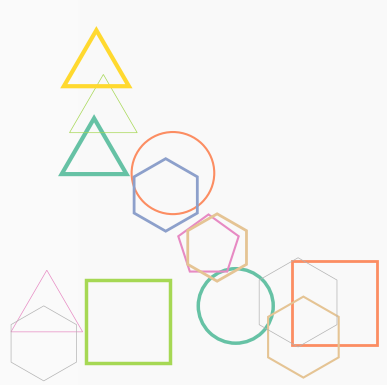[{"shape": "triangle", "thickness": 3, "radius": 0.48, "center": [0.243, 0.596]}, {"shape": "circle", "thickness": 2.5, "radius": 0.48, "center": [0.608, 0.205]}, {"shape": "square", "thickness": 2, "radius": 0.55, "center": [0.864, 0.214]}, {"shape": "circle", "thickness": 1.5, "radius": 0.53, "center": [0.446, 0.55]}, {"shape": "hexagon", "thickness": 2, "radius": 0.47, "center": [0.428, 0.494]}, {"shape": "triangle", "thickness": 0.5, "radius": 0.53, "center": [0.121, 0.191]}, {"shape": "pentagon", "thickness": 1.5, "radius": 0.41, "center": [0.538, 0.361]}, {"shape": "triangle", "thickness": 0.5, "radius": 0.5, "center": [0.267, 0.706]}, {"shape": "square", "thickness": 2.5, "radius": 0.54, "center": [0.33, 0.165]}, {"shape": "triangle", "thickness": 3, "radius": 0.48, "center": [0.249, 0.825]}, {"shape": "hexagon", "thickness": 2, "radius": 0.44, "center": [0.56, 0.357]}, {"shape": "hexagon", "thickness": 1.5, "radius": 0.53, "center": [0.783, 0.124]}, {"shape": "hexagon", "thickness": 0.5, "radius": 0.49, "center": [0.113, 0.108]}, {"shape": "hexagon", "thickness": 0.5, "radius": 0.58, "center": [0.769, 0.215]}]